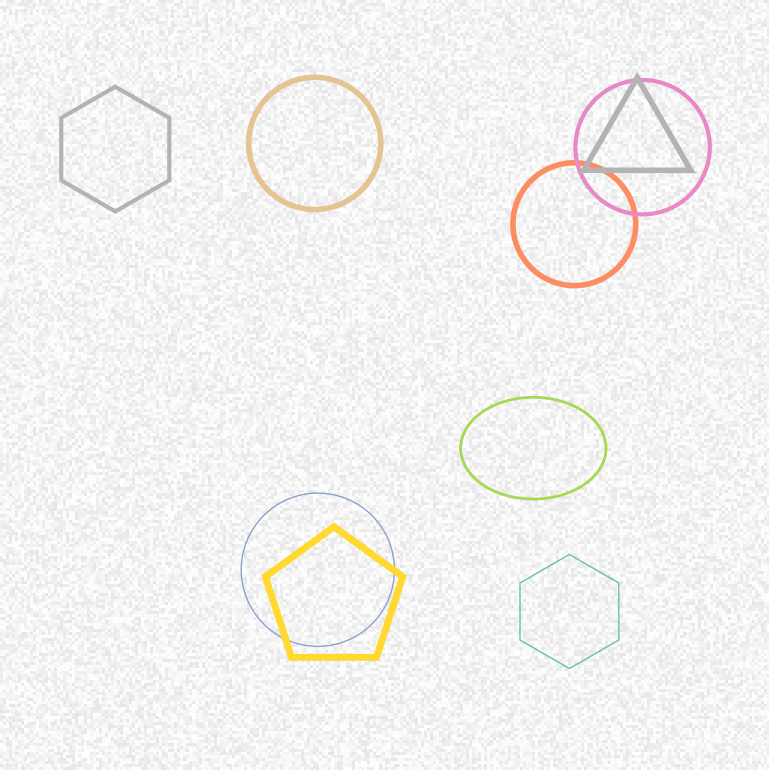[{"shape": "hexagon", "thickness": 0.5, "radius": 0.37, "center": [0.739, 0.206]}, {"shape": "circle", "thickness": 2, "radius": 0.4, "center": [0.746, 0.709]}, {"shape": "circle", "thickness": 0.5, "radius": 0.5, "center": [0.413, 0.26]}, {"shape": "circle", "thickness": 1.5, "radius": 0.44, "center": [0.835, 0.809]}, {"shape": "oval", "thickness": 1, "radius": 0.47, "center": [0.693, 0.418]}, {"shape": "pentagon", "thickness": 2.5, "radius": 0.47, "center": [0.434, 0.222]}, {"shape": "circle", "thickness": 2, "radius": 0.43, "center": [0.409, 0.814]}, {"shape": "hexagon", "thickness": 1.5, "radius": 0.41, "center": [0.15, 0.806]}, {"shape": "triangle", "thickness": 2, "radius": 0.4, "center": [0.828, 0.819]}]